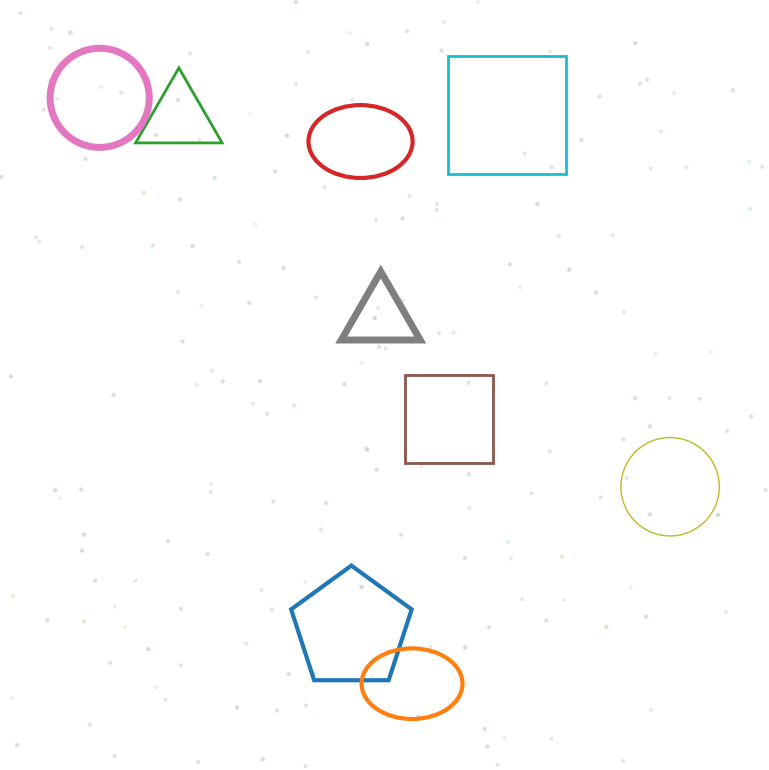[{"shape": "pentagon", "thickness": 1.5, "radius": 0.41, "center": [0.456, 0.183]}, {"shape": "oval", "thickness": 1.5, "radius": 0.33, "center": [0.535, 0.112]}, {"shape": "triangle", "thickness": 1, "radius": 0.32, "center": [0.232, 0.847]}, {"shape": "oval", "thickness": 1.5, "radius": 0.34, "center": [0.468, 0.816]}, {"shape": "square", "thickness": 1, "radius": 0.29, "center": [0.583, 0.456]}, {"shape": "circle", "thickness": 2.5, "radius": 0.32, "center": [0.129, 0.873]}, {"shape": "triangle", "thickness": 2.5, "radius": 0.3, "center": [0.495, 0.588]}, {"shape": "circle", "thickness": 0.5, "radius": 0.32, "center": [0.87, 0.368]}, {"shape": "square", "thickness": 1, "radius": 0.38, "center": [0.659, 0.851]}]